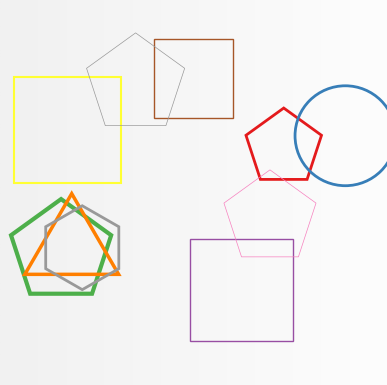[{"shape": "pentagon", "thickness": 2, "radius": 0.51, "center": [0.732, 0.617]}, {"shape": "circle", "thickness": 2, "radius": 0.65, "center": [0.891, 0.647]}, {"shape": "pentagon", "thickness": 3, "radius": 0.68, "center": [0.158, 0.347]}, {"shape": "square", "thickness": 1, "radius": 0.66, "center": [0.623, 0.247]}, {"shape": "triangle", "thickness": 2.5, "radius": 0.7, "center": [0.185, 0.357]}, {"shape": "square", "thickness": 1.5, "radius": 0.69, "center": [0.174, 0.662]}, {"shape": "square", "thickness": 1, "radius": 0.51, "center": [0.499, 0.796]}, {"shape": "pentagon", "thickness": 0.5, "radius": 0.62, "center": [0.697, 0.434]}, {"shape": "hexagon", "thickness": 2, "radius": 0.54, "center": [0.212, 0.357]}, {"shape": "pentagon", "thickness": 0.5, "radius": 0.67, "center": [0.35, 0.781]}]